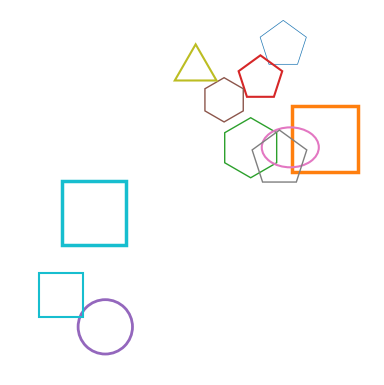[{"shape": "pentagon", "thickness": 0.5, "radius": 0.32, "center": [0.736, 0.884]}, {"shape": "square", "thickness": 2.5, "radius": 0.43, "center": [0.844, 0.639]}, {"shape": "hexagon", "thickness": 1, "radius": 0.39, "center": [0.651, 0.616]}, {"shape": "pentagon", "thickness": 1.5, "radius": 0.3, "center": [0.676, 0.797]}, {"shape": "circle", "thickness": 2, "radius": 0.35, "center": [0.274, 0.151]}, {"shape": "hexagon", "thickness": 1, "radius": 0.29, "center": [0.582, 0.741]}, {"shape": "oval", "thickness": 1.5, "radius": 0.37, "center": [0.754, 0.617]}, {"shape": "pentagon", "thickness": 1, "radius": 0.37, "center": [0.726, 0.588]}, {"shape": "triangle", "thickness": 1.5, "radius": 0.31, "center": [0.508, 0.822]}, {"shape": "square", "thickness": 2.5, "radius": 0.41, "center": [0.244, 0.447]}, {"shape": "square", "thickness": 1.5, "radius": 0.29, "center": [0.158, 0.234]}]